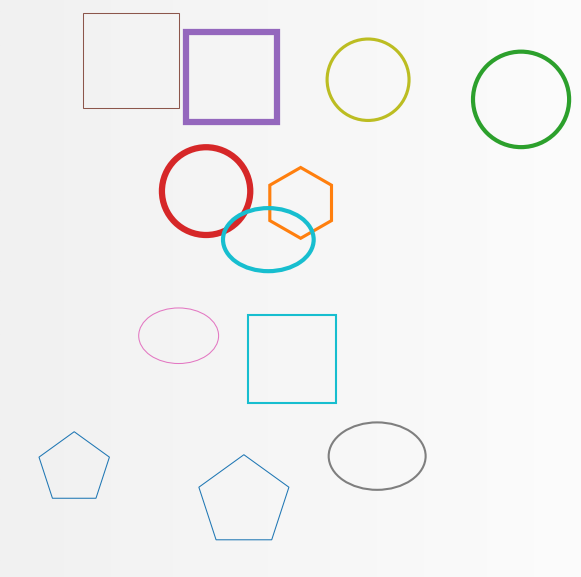[{"shape": "pentagon", "thickness": 0.5, "radius": 0.41, "center": [0.42, 0.13]}, {"shape": "pentagon", "thickness": 0.5, "radius": 0.32, "center": [0.128, 0.188]}, {"shape": "hexagon", "thickness": 1.5, "radius": 0.31, "center": [0.517, 0.648]}, {"shape": "circle", "thickness": 2, "radius": 0.41, "center": [0.896, 0.827]}, {"shape": "circle", "thickness": 3, "radius": 0.38, "center": [0.355, 0.668]}, {"shape": "square", "thickness": 3, "radius": 0.39, "center": [0.398, 0.866]}, {"shape": "square", "thickness": 0.5, "radius": 0.41, "center": [0.225, 0.894]}, {"shape": "oval", "thickness": 0.5, "radius": 0.34, "center": [0.307, 0.418]}, {"shape": "oval", "thickness": 1, "radius": 0.42, "center": [0.649, 0.209]}, {"shape": "circle", "thickness": 1.5, "radius": 0.35, "center": [0.633, 0.861]}, {"shape": "oval", "thickness": 2, "radius": 0.39, "center": [0.462, 0.584]}, {"shape": "square", "thickness": 1, "radius": 0.38, "center": [0.503, 0.377]}]